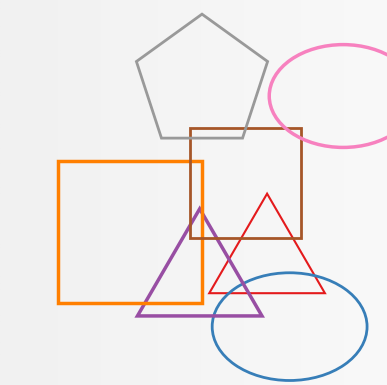[{"shape": "triangle", "thickness": 1.5, "radius": 0.86, "center": [0.689, 0.325]}, {"shape": "oval", "thickness": 2, "radius": 1.0, "center": [0.747, 0.152]}, {"shape": "triangle", "thickness": 2.5, "radius": 0.93, "center": [0.515, 0.272]}, {"shape": "square", "thickness": 2.5, "radius": 0.92, "center": [0.336, 0.398]}, {"shape": "square", "thickness": 2, "radius": 0.72, "center": [0.633, 0.525]}, {"shape": "oval", "thickness": 2.5, "radius": 0.95, "center": [0.886, 0.751]}, {"shape": "pentagon", "thickness": 2, "radius": 0.89, "center": [0.521, 0.785]}]